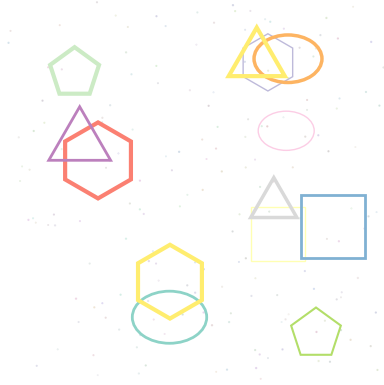[{"shape": "oval", "thickness": 2, "radius": 0.48, "center": [0.44, 0.176]}, {"shape": "square", "thickness": 1, "radius": 0.35, "center": [0.722, 0.392]}, {"shape": "hexagon", "thickness": 1, "radius": 0.37, "center": [0.696, 0.838]}, {"shape": "hexagon", "thickness": 3, "radius": 0.49, "center": [0.255, 0.583]}, {"shape": "square", "thickness": 2, "radius": 0.41, "center": [0.866, 0.412]}, {"shape": "oval", "thickness": 2.5, "radius": 0.44, "center": [0.748, 0.847]}, {"shape": "pentagon", "thickness": 1.5, "radius": 0.34, "center": [0.821, 0.133]}, {"shape": "oval", "thickness": 1, "radius": 0.36, "center": [0.743, 0.66]}, {"shape": "triangle", "thickness": 2.5, "radius": 0.35, "center": [0.711, 0.47]}, {"shape": "triangle", "thickness": 2, "radius": 0.46, "center": [0.207, 0.63]}, {"shape": "pentagon", "thickness": 3, "radius": 0.33, "center": [0.194, 0.811]}, {"shape": "hexagon", "thickness": 3, "radius": 0.48, "center": [0.441, 0.268]}, {"shape": "triangle", "thickness": 3, "radius": 0.42, "center": [0.667, 0.844]}]